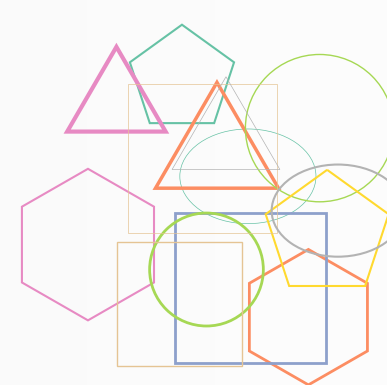[{"shape": "pentagon", "thickness": 1.5, "radius": 0.71, "center": [0.47, 0.795]}, {"shape": "oval", "thickness": 0.5, "radius": 0.88, "center": [0.64, 0.542]}, {"shape": "hexagon", "thickness": 2, "radius": 0.88, "center": [0.796, 0.176]}, {"shape": "triangle", "thickness": 2.5, "radius": 0.92, "center": [0.56, 0.603]}, {"shape": "square", "thickness": 2, "radius": 0.97, "center": [0.646, 0.252]}, {"shape": "hexagon", "thickness": 1.5, "radius": 0.98, "center": [0.227, 0.365]}, {"shape": "triangle", "thickness": 3, "radius": 0.73, "center": [0.3, 0.732]}, {"shape": "circle", "thickness": 2, "radius": 0.73, "center": [0.533, 0.3]}, {"shape": "circle", "thickness": 1, "radius": 0.96, "center": [0.825, 0.667]}, {"shape": "pentagon", "thickness": 1.5, "radius": 0.83, "center": [0.844, 0.392]}, {"shape": "square", "thickness": 1, "radius": 0.8, "center": [0.463, 0.21]}, {"shape": "square", "thickness": 0.5, "radius": 0.96, "center": [0.522, 0.589]}, {"shape": "oval", "thickness": 1.5, "radius": 0.85, "center": [0.872, 0.453]}, {"shape": "triangle", "thickness": 0.5, "radius": 0.8, "center": [0.583, 0.64]}]